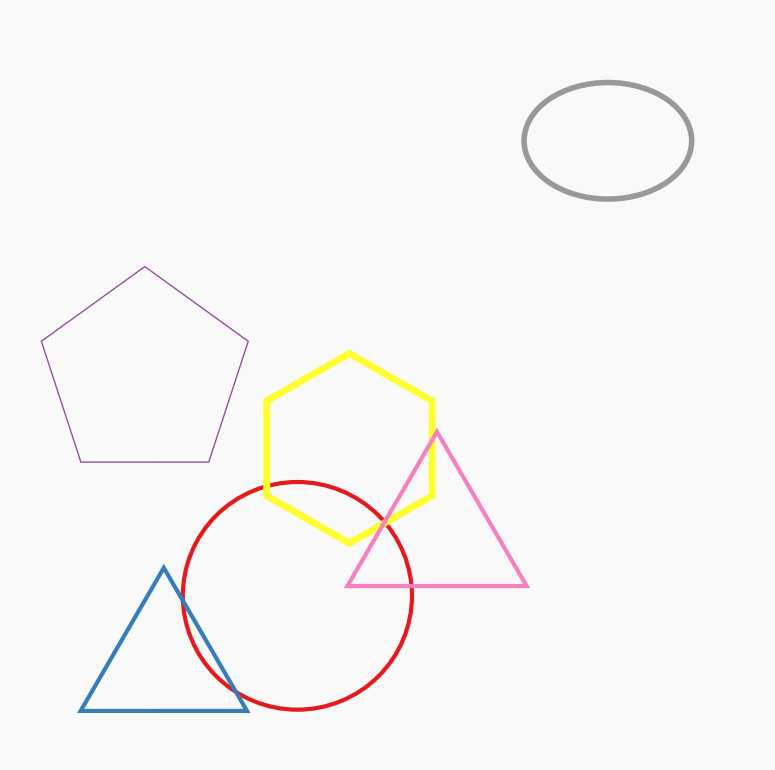[{"shape": "circle", "thickness": 1.5, "radius": 0.74, "center": [0.384, 0.226]}, {"shape": "triangle", "thickness": 1.5, "radius": 0.62, "center": [0.211, 0.139]}, {"shape": "pentagon", "thickness": 0.5, "radius": 0.7, "center": [0.187, 0.513]}, {"shape": "hexagon", "thickness": 2.5, "radius": 0.62, "center": [0.451, 0.418]}, {"shape": "triangle", "thickness": 1.5, "radius": 0.67, "center": [0.564, 0.306]}, {"shape": "oval", "thickness": 2, "radius": 0.54, "center": [0.784, 0.817]}]